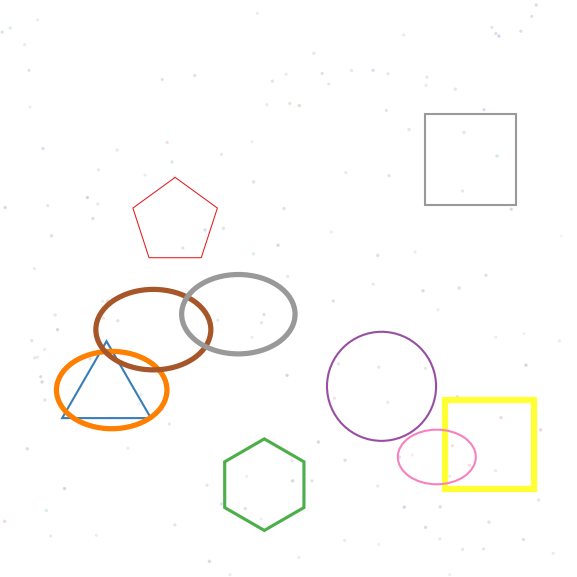[{"shape": "pentagon", "thickness": 0.5, "radius": 0.38, "center": [0.303, 0.615]}, {"shape": "triangle", "thickness": 1, "radius": 0.44, "center": [0.184, 0.32]}, {"shape": "hexagon", "thickness": 1.5, "radius": 0.4, "center": [0.458, 0.16]}, {"shape": "circle", "thickness": 1, "radius": 0.47, "center": [0.661, 0.33]}, {"shape": "oval", "thickness": 2.5, "radius": 0.48, "center": [0.193, 0.324]}, {"shape": "square", "thickness": 3, "radius": 0.38, "center": [0.848, 0.229]}, {"shape": "oval", "thickness": 2.5, "radius": 0.5, "center": [0.266, 0.428]}, {"shape": "oval", "thickness": 1, "radius": 0.34, "center": [0.756, 0.208]}, {"shape": "square", "thickness": 1, "radius": 0.39, "center": [0.815, 0.723]}, {"shape": "oval", "thickness": 2.5, "radius": 0.49, "center": [0.413, 0.455]}]